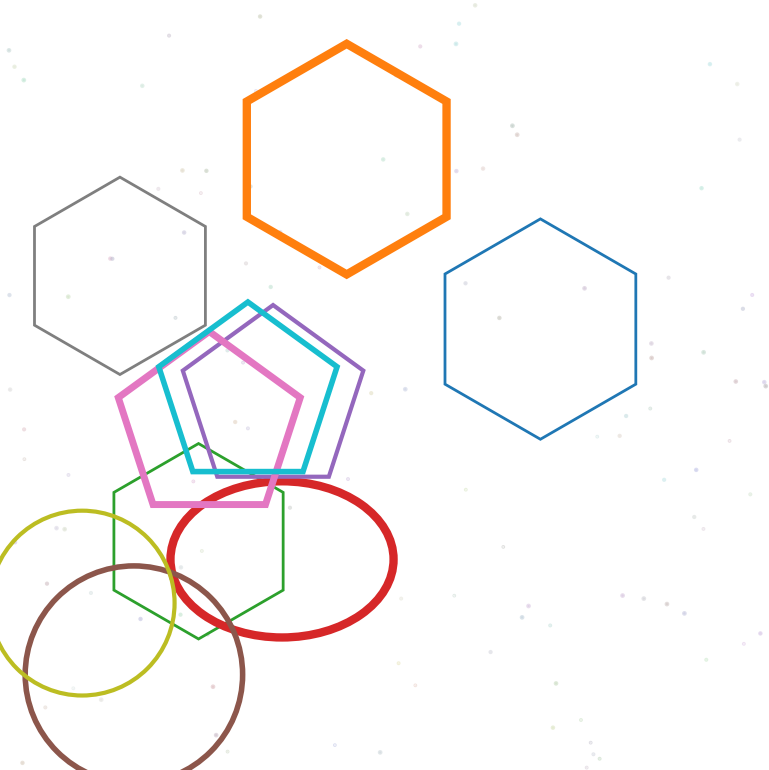[{"shape": "hexagon", "thickness": 1, "radius": 0.72, "center": [0.702, 0.573]}, {"shape": "hexagon", "thickness": 3, "radius": 0.75, "center": [0.45, 0.793]}, {"shape": "hexagon", "thickness": 1, "radius": 0.63, "center": [0.258, 0.297]}, {"shape": "oval", "thickness": 3, "radius": 0.72, "center": [0.366, 0.274]}, {"shape": "pentagon", "thickness": 1.5, "radius": 0.62, "center": [0.355, 0.481]}, {"shape": "circle", "thickness": 2, "radius": 0.71, "center": [0.174, 0.124]}, {"shape": "pentagon", "thickness": 2.5, "radius": 0.62, "center": [0.272, 0.445]}, {"shape": "hexagon", "thickness": 1, "radius": 0.64, "center": [0.156, 0.642]}, {"shape": "circle", "thickness": 1.5, "radius": 0.6, "center": [0.107, 0.217]}, {"shape": "pentagon", "thickness": 2, "radius": 0.61, "center": [0.322, 0.486]}]